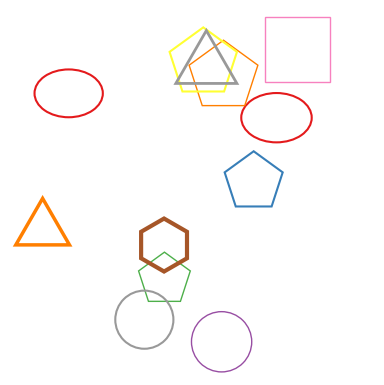[{"shape": "oval", "thickness": 1.5, "radius": 0.46, "center": [0.718, 0.694]}, {"shape": "oval", "thickness": 1.5, "radius": 0.44, "center": [0.178, 0.758]}, {"shape": "pentagon", "thickness": 1.5, "radius": 0.4, "center": [0.659, 0.528]}, {"shape": "pentagon", "thickness": 1, "radius": 0.35, "center": [0.427, 0.274]}, {"shape": "circle", "thickness": 1, "radius": 0.39, "center": [0.576, 0.112]}, {"shape": "triangle", "thickness": 2.5, "radius": 0.4, "center": [0.111, 0.404]}, {"shape": "pentagon", "thickness": 1, "radius": 0.47, "center": [0.581, 0.802]}, {"shape": "pentagon", "thickness": 1.5, "radius": 0.46, "center": [0.528, 0.837]}, {"shape": "hexagon", "thickness": 3, "radius": 0.34, "center": [0.426, 0.364]}, {"shape": "square", "thickness": 1, "radius": 0.42, "center": [0.773, 0.872]}, {"shape": "circle", "thickness": 1.5, "radius": 0.38, "center": [0.375, 0.17]}, {"shape": "triangle", "thickness": 2, "radius": 0.46, "center": [0.536, 0.829]}]